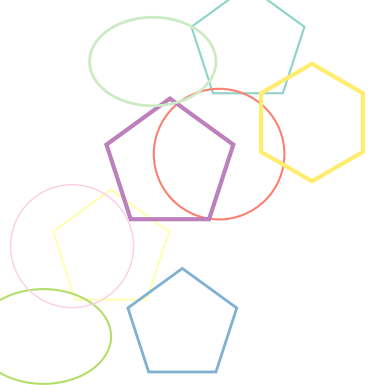[{"shape": "pentagon", "thickness": 1.5, "radius": 0.77, "center": [0.644, 0.883]}, {"shape": "pentagon", "thickness": 1.5, "radius": 0.79, "center": [0.288, 0.35]}, {"shape": "circle", "thickness": 1.5, "radius": 0.85, "center": [0.569, 0.6]}, {"shape": "pentagon", "thickness": 2, "radius": 0.74, "center": [0.474, 0.154]}, {"shape": "oval", "thickness": 1.5, "radius": 0.88, "center": [0.113, 0.126]}, {"shape": "circle", "thickness": 1, "radius": 0.8, "center": [0.187, 0.361]}, {"shape": "pentagon", "thickness": 3, "radius": 0.87, "center": [0.441, 0.571]}, {"shape": "oval", "thickness": 2, "radius": 0.82, "center": [0.397, 0.84]}, {"shape": "hexagon", "thickness": 3, "radius": 0.76, "center": [0.81, 0.682]}]